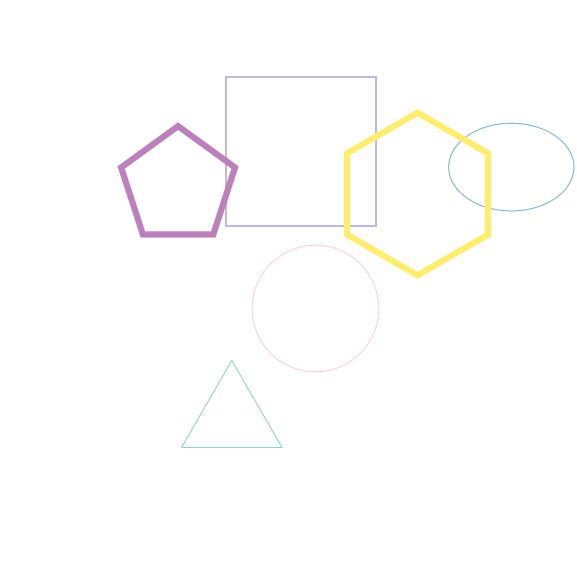[{"shape": "triangle", "thickness": 0.5, "radius": 0.5, "center": [0.401, 0.274]}, {"shape": "square", "thickness": 1, "radius": 0.65, "center": [0.521, 0.737]}, {"shape": "oval", "thickness": 0.5, "radius": 0.54, "center": [0.885, 0.71]}, {"shape": "circle", "thickness": 0.5, "radius": 0.55, "center": [0.546, 0.465]}, {"shape": "pentagon", "thickness": 3, "radius": 0.52, "center": [0.308, 0.677]}, {"shape": "hexagon", "thickness": 3, "radius": 0.7, "center": [0.723, 0.663]}]